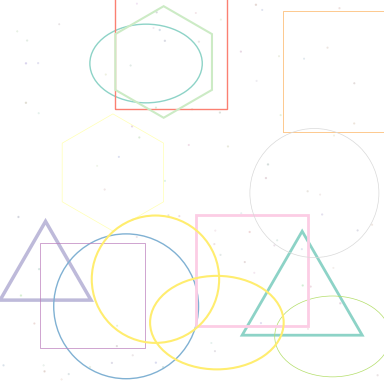[{"shape": "triangle", "thickness": 2, "radius": 0.9, "center": [0.785, 0.219]}, {"shape": "oval", "thickness": 1, "radius": 0.73, "center": [0.379, 0.835]}, {"shape": "hexagon", "thickness": 0.5, "radius": 0.76, "center": [0.293, 0.552]}, {"shape": "triangle", "thickness": 2.5, "radius": 0.68, "center": [0.118, 0.289]}, {"shape": "square", "thickness": 1, "radius": 0.73, "center": [0.445, 0.862]}, {"shape": "circle", "thickness": 1, "radius": 0.94, "center": [0.328, 0.204]}, {"shape": "square", "thickness": 0.5, "radius": 0.78, "center": [0.892, 0.814]}, {"shape": "oval", "thickness": 0.5, "radius": 0.75, "center": [0.864, 0.126]}, {"shape": "square", "thickness": 2, "radius": 0.72, "center": [0.654, 0.297]}, {"shape": "circle", "thickness": 0.5, "radius": 0.84, "center": [0.817, 0.499]}, {"shape": "square", "thickness": 0.5, "radius": 0.68, "center": [0.241, 0.232]}, {"shape": "hexagon", "thickness": 1.5, "radius": 0.72, "center": [0.425, 0.839]}, {"shape": "oval", "thickness": 1.5, "radius": 0.87, "center": [0.563, 0.162]}, {"shape": "circle", "thickness": 1.5, "radius": 0.83, "center": [0.404, 0.275]}]